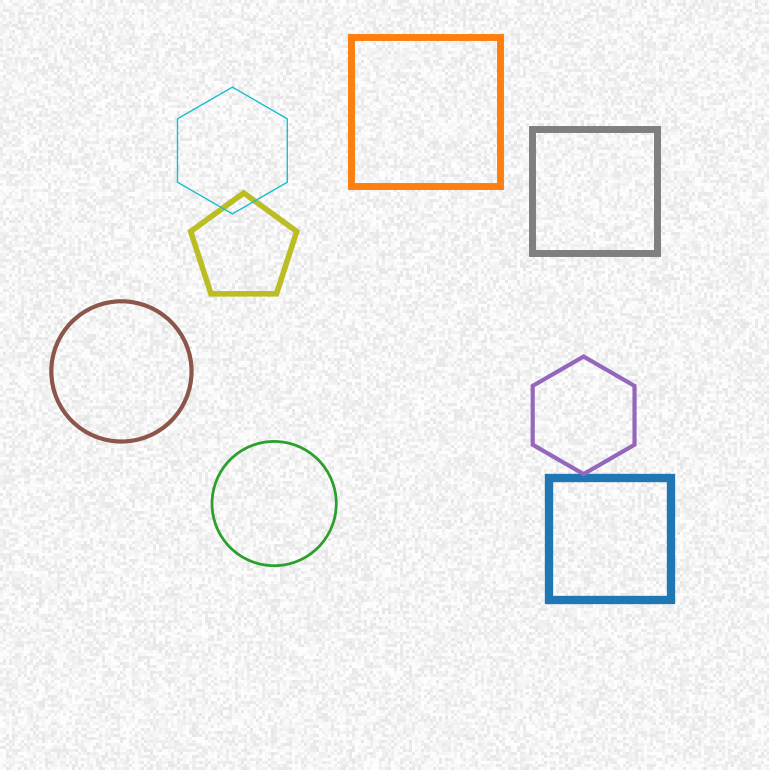[{"shape": "square", "thickness": 3, "radius": 0.4, "center": [0.792, 0.3]}, {"shape": "square", "thickness": 2.5, "radius": 0.48, "center": [0.553, 0.855]}, {"shape": "circle", "thickness": 1, "radius": 0.4, "center": [0.356, 0.346]}, {"shape": "hexagon", "thickness": 1.5, "radius": 0.38, "center": [0.758, 0.461]}, {"shape": "circle", "thickness": 1.5, "radius": 0.46, "center": [0.158, 0.518]}, {"shape": "square", "thickness": 2.5, "radius": 0.41, "center": [0.772, 0.752]}, {"shape": "pentagon", "thickness": 2, "radius": 0.36, "center": [0.317, 0.677]}, {"shape": "hexagon", "thickness": 0.5, "radius": 0.41, "center": [0.302, 0.805]}]